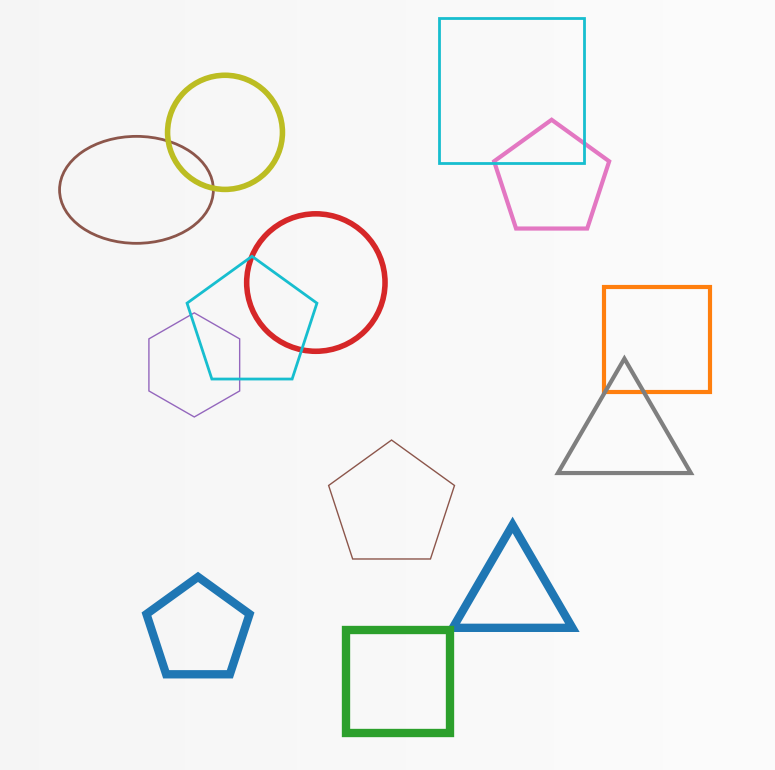[{"shape": "pentagon", "thickness": 3, "radius": 0.35, "center": [0.256, 0.181]}, {"shape": "triangle", "thickness": 3, "radius": 0.45, "center": [0.661, 0.229]}, {"shape": "square", "thickness": 1.5, "radius": 0.34, "center": [0.847, 0.559]}, {"shape": "square", "thickness": 3, "radius": 0.33, "center": [0.514, 0.115]}, {"shape": "circle", "thickness": 2, "radius": 0.45, "center": [0.408, 0.633]}, {"shape": "hexagon", "thickness": 0.5, "radius": 0.34, "center": [0.251, 0.526]}, {"shape": "pentagon", "thickness": 0.5, "radius": 0.43, "center": [0.505, 0.343]}, {"shape": "oval", "thickness": 1, "radius": 0.5, "center": [0.176, 0.753]}, {"shape": "pentagon", "thickness": 1.5, "radius": 0.39, "center": [0.712, 0.766]}, {"shape": "triangle", "thickness": 1.5, "radius": 0.5, "center": [0.806, 0.435]}, {"shape": "circle", "thickness": 2, "radius": 0.37, "center": [0.29, 0.828]}, {"shape": "pentagon", "thickness": 1, "radius": 0.44, "center": [0.325, 0.579]}, {"shape": "square", "thickness": 1, "radius": 0.47, "center": [0.66, 0.883]}]